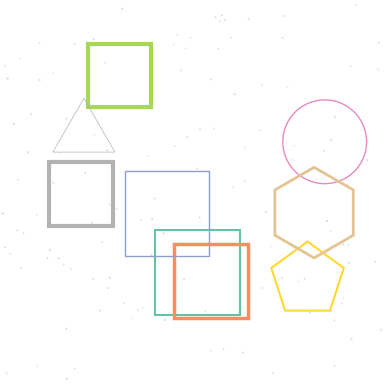[{"shape": "square", "thickness": 1.5, "radius": 0.55, "center": [0.513, 0.291]}, {"shape": "square", "thickness": 2.5, "radius": 0.48, "center": [0.547, 0.27]}, {"shape": "square", "thickness": 1, "radius": 0.55, "center": [0.435, 0.445]}, {"shape": "circle", "thickness": 1, "radius": 0.54, "center": [0.843, 0.632]}, {"shape": "square", "thickness": 3, "radius": 0.41, "center": [0.311, 0.804]}, {"shape": "pentagon", "thickness": 1.5, "radius": 0.5, "center": [0.799, 0.273]}, {"shape": "hexagon", "thickness": 2, "radius": 0.59, "center": [0.816, 0.448]}, {"shape": "triangle", "thickness": 0.5, "radius": 0.47, "center": [0.218, 0.652]}, {"shape": "square", "thickness": 3, "radius": 0.42, "center": [0.21, 0.495]}]